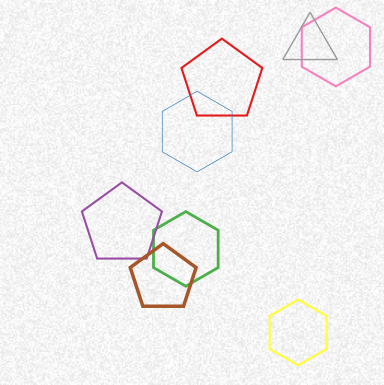[{"shape": "pentagon", "thickness": 1.5, "radius": 0.55, "center": [0.576, 0.789]}, {"shape": "hexagon", "thickness": 0.5, "radius": 0.52, "center": [0.512, 0.658]}, {"shape": "hexagon", "thickness": 2, "radius": 0.48, "center": [0.483, 0.353]}, {"shape": "pentagon", "thickness": 1.5, "radius": 0.55, "center": [0.317, 0.417]}, {"shape": "hexagon", "thickness": 1.5, "radius": 0.43, "center": [0.774, 0.136]}, {"shape": "pentagon", "thickness": 2.5, "radius": 0.45, "center": [0.424, 0.277]}, {"shape": "hexagon", "thickness": 1.5, "radius": 0.51, "center": [0.872, 0.878]}, {"shape": "triangle", "thickness": 1, "radius": 0.41, "center": [0.805, 0.886]}]